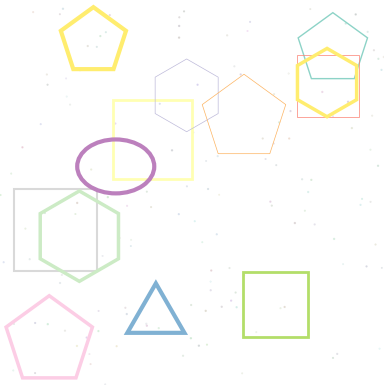[{"shape": "pentagon", "thickness": 1, "radius": 0.47, "center": [0.865, 0.872]}, {"shape": "square", "thickness": 2, "radius": 0.51, "center": [0.396, 0.638]}, {"shape": "hexagon", "thickness": 0.5, "radius": 0.47, "center": [0.485, 0.752]}, {"shape": "square", "thickness": 0.5, "radius": 0.4, "center": [0.852, 0.776]}, {"shape": "triangle", "thickness": 3, "radius": 0.43, "center": [0.405, 0.178]}, {"shape": "pentagon", "thickness": 0.5, "radius": 0.57, "center": [0.634, 0.693]}, {"shape": "square", "thickness": 2, "radius": 0.42, "center": [0.716, 0.209]}, {"shape": "pentagon", "thickness": 2.5, "radius": 0.59, "center": [0.128, 0.114]}, {"shape": "square", "thickness": 1.5, "radius": 0.54, "center": [0.145, 0.402]}, {"shape": "oval", "thickness": 3, "radius": 0.5, "center": [0.301, 0.568]}, {"shape": "hexagon", "thickness": 2.5, "radius": 0.59, "center": [0.206, 0.387]}, {"shape": "hexagon", "thickness": 2.5, "radius": 0.44, "center": [0.849, 0.786]}, {"shape": "pentagon", "thickness": 3, "radius": 0.44, "center": [0.243, 0.892]}]